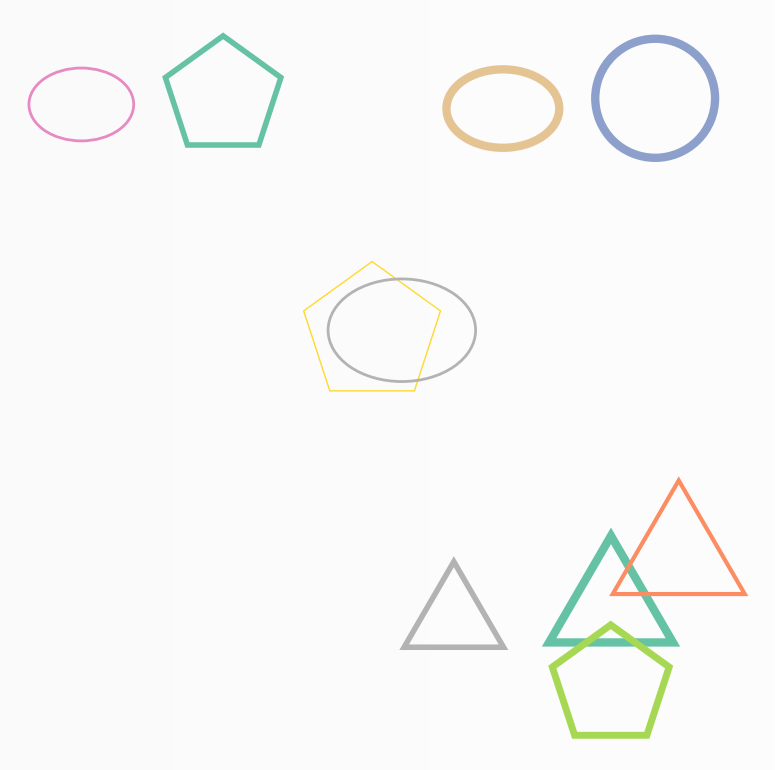[{"shape": "triangle", "thickness": 3, "radius": 0.46, "center": [0.788, 0.212]}, {"shape": "pentagon", "thickness": 2, "radius": 0.39, "center": [0.288, 0.875]}, {"shape": "triangle", "thickness": 1.5, "radius": 0.49, "center": [0.876, 0.278]}, {"shape": "circle", "thickness": 3, "radius": 0.39, "center": [0.845, 0.872]}, {"shape": "oval", "thickness": 1, "radius": 0.34, "center": [0.105, 0.864]}, {"shape": "pentagon", "thickness": 2.5, "radius": 0.4, "center": [0.788, 0.109]}, {"shape": "pentagon", "thickness": 0.5, "radius": 0.46, "center": [0.48, 0.567]}, {"shape": "oval", "thickness": 3, "radius": 0.36, "center": [0.649, 0.859]}, {"shape": "triangle", "thickness": 2, "radius": 0.37, "center": [0.586, 0.196]}, {"shape": "oval", "thickness": 1, "radius": 0.48, "center": [0.519, 0.571]}]